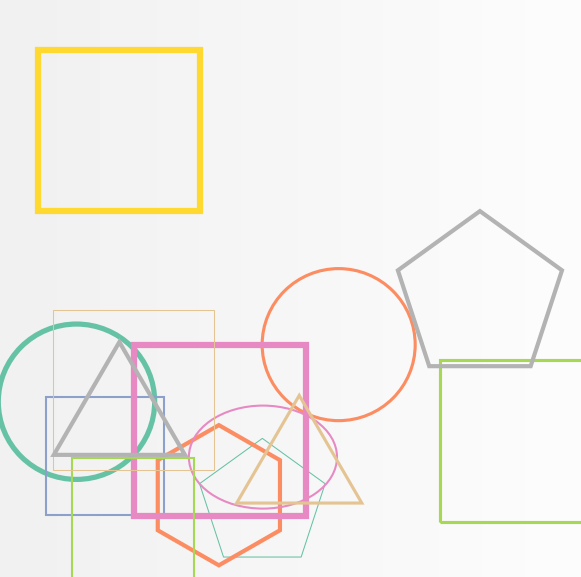[{"shape": "pentagon", "thickness": 0.5, "radius": 0.57, "center": [0.451, 0.126]}, {"shape": "circle", "thickness": 2.5, "radius": 0.67, "center": [0.132, 0.303]}, {"shape": "hexagon", "thickness": 2, "radius": 0.61, "center": [0.377, 0.142]}, {"shape": "circle", "thickness": 1.5, "radius": 0.66, "center": [0.583, 0.402]}, {"shape": "square", "thickness": 1, "radius": 0.51, "center": [0.181, 0.209]}, {"shape": "oval", "thickness": 1, "radius": 0.64, "center": [0.452, 0.208]}, {"shape": "square", "thickness": 3, "radius": 0.74, "center": [0.378, 0.253]}, {"shape": "square", "thickness": 1, "radius": 0.53, "center": [0.229, 0.101]}, {"shape": "square", "thickness": 1.5, "radius": 0.7, "center": [0.897, 0.235]}, {"shape": "square", "thickness": 3, "radius": 0.7, "center": [0.205, 0.773]}, {"shape": "triangle", "thickness": 1.5, "radius": 0.62, "center": [0.515, 0.19]}, {"shape": "square", "thickness": 0.5, "radius": 0.69, "center": [0.23, 0.324]}, {"shape": "pentagon", "thickness": 2, "radius": 0.74, "center": [0.826, 0.485]}, {"shape": "triangle", "thickness": 2, "radius": 0.65, "center": [0.205, 0.277]}]